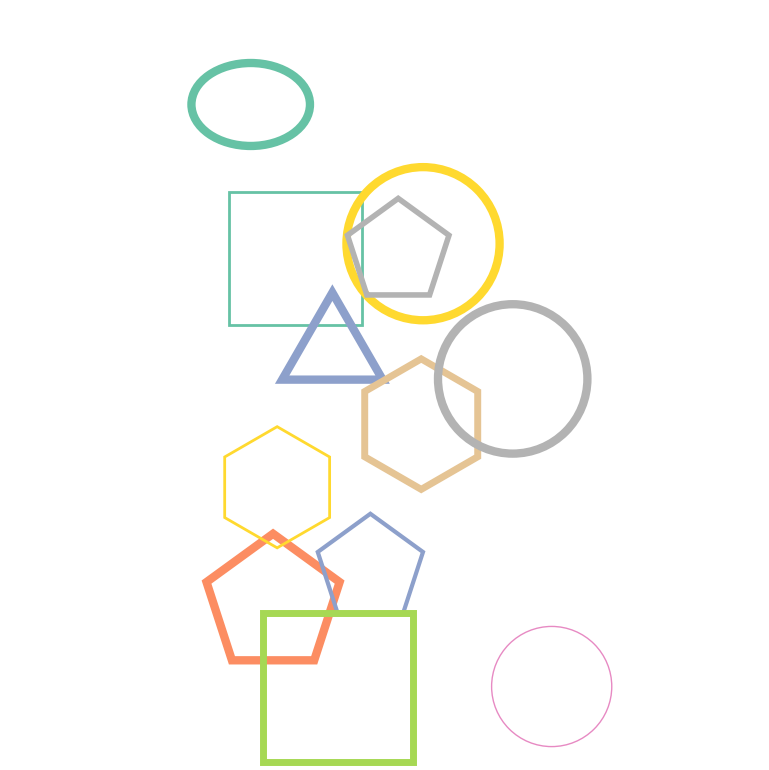[{"shape": "oval", "thickness": 3, "radius": 0.38, "center": [0.326, 0.864]}, {"shape": "square", "thickness": 1, "radius": 0.43, "center": [0.384, 0.665]}, {"shape": "pentagon", "thickness": 3, "radius": 0.45, "center": [0.355, 0.216]}, {"shape": "pentagon", "thickness": 1.5, "radius": 0.36, "center": [0.481, 0.261]}, {"shape": "triangle", "thickness": 3, "radius": 0.38, "center": [0.432, 0.545]}, {"shape": "circle", "thickness": 0.5, "radius": 0.39, "center": [0.716, 0.108]}, {"shape": "square", "thickness": 2.5, "radius": 0.48, "center": [0.439, 0.107]}, {"shape": "hexagon", "thickness": 1, "radius": 0.39, "center": [0.36, 0.367]}, {"shape": "circle", "thickness": 3, "radius": 0.5, "center": [0.549, 0.684]}, {"shape": "hexagon", "thickness": 2.5, "radius": 0.42, "center": [0.547, 0.449]}, {"shape": "circle", "thickness": 3, "radius": 0.49, "center": [0.666, 0.508]}, {"shape": "pentagon", "thickness": 2, "radius": 0.35, "center": [0.517, 0.673]}]